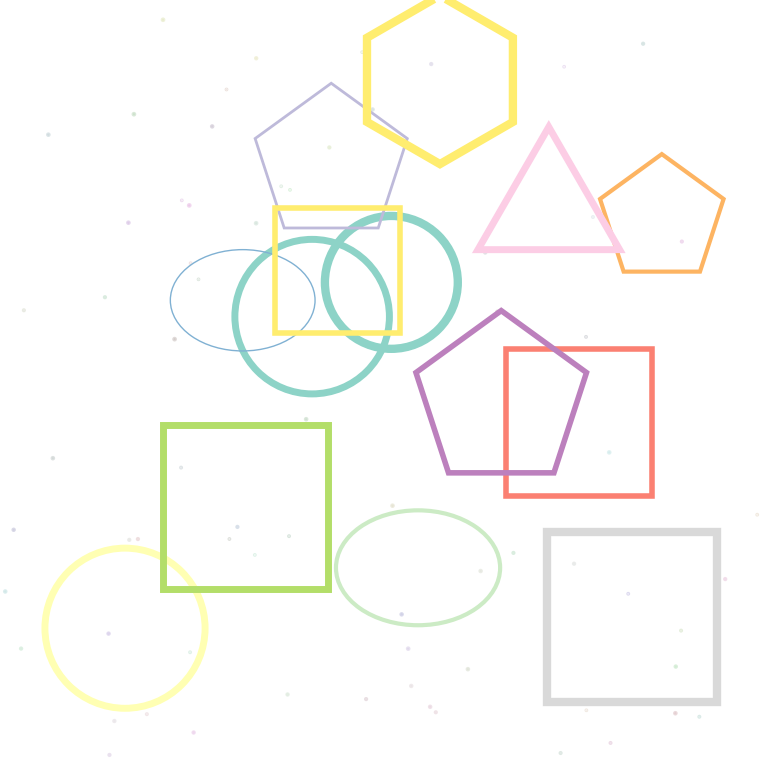[{"shape": "circle", "thickness": 2.5, "radius": 0.5, "center": [0.405, 0.589]}, {"shape": "circle", "thickness": 3, "radius": 0.43, "center": [0.508, 0.633]}, {"shape": "circle", "thickness": 2.5, "radius": 0.52, "center": [0.162, 0.184]}, {"shape": "pentagon", "thickness": 1, "radius": 0.52, "center": [0.43, 0.788]}, {"shape": "square", "thickness": 2, "radius": 0.48, "center": [0.752, 0.451]}, {"shape": "oval", "thickness": 0.5, "radius": 0.47, "center": [0.315, 0.61]}, {"shape": "pentagon", "thickness": 1.5, "radius": 0.42, "center": [0.859, 0.716]}, {"shape": "square", "thickness": 2.5, "radius": 0.53, "center": [0.319, 0.341]}, {"shape": "triangle", "thickness": 2.5, "radius": 0.53, "center": [0.713, 0.729]}, {"shape": "square", "thickness": 3, "radius": 0.55, "center": [0.82, 0.199]}, {"shape": "pentagon", "thickness": 2, "radius": 0.58, "center": [0.651, 0.48]}, {"shape": "oval", "thickness": 1.5, "radius": 0.53, "center": [0.543, 0.263]}, {"shape": "hexagon", "thickness": 3, "radius": 0.55, "center": [0.571, 0.896]}, {"shape": "square", "thickness": 2, "radius": 0.41, "center": [0.438, 0.649]}]